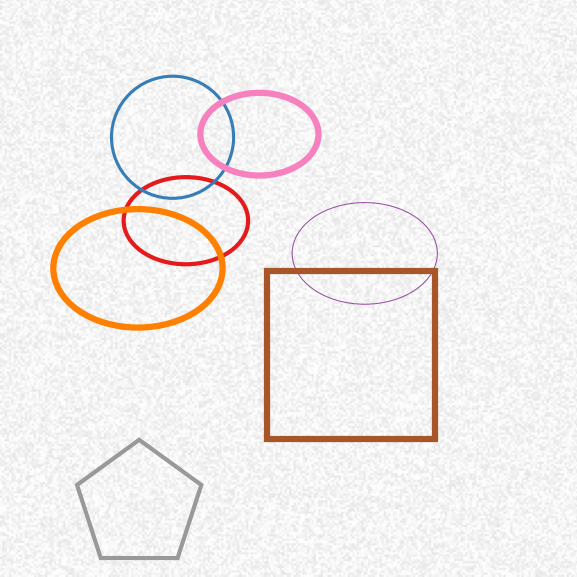[{"shape": "oval", "thickness": 2, "radius": 0.54, "center": [0.322, 0.617]}, {"shape": "circle", "thickness": 1.5, "radius": 0.53, "center": [0.299, 0.761]}, {"shape": "oval", "thickness": 0.5, "radius": 0.63, "center": [0.632, 0.56]}, {"shape": "oval", "thickness": 3, "radius": 0.73, "center": [0.239, 0.534]}, {"shape": "square", "thickness": 3, "radius": 0.73, "center": [0.608, 0.385]}, {"shape": "oval", "thickness": 3, "radius": 0.51, "center": [0.449, 0.767]}, {"shape": "pentagon", "thickness": 2, "radius": 0.57, "center": [0.241, 0.124]}]